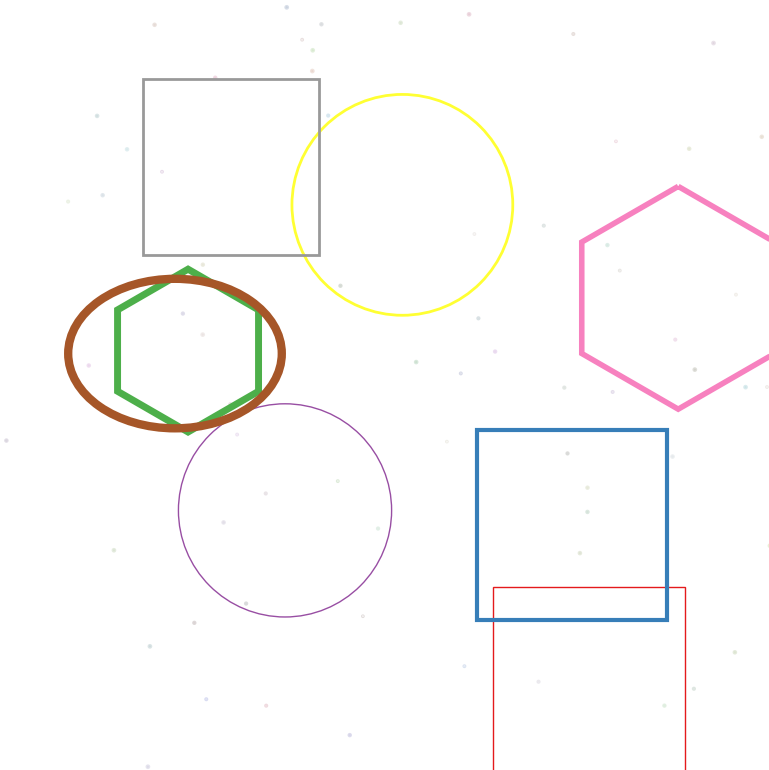[{"shape": "square", "thickness": 0.5, "radius": 0.62, "center": [0.765, 0.113]}, {"shape": "square", "thickness": 1.5, "radius": 0.62, "center": [0.743, 0.318]}, {"shape": "hexagon", "thickness": 2.5, "radius": 0.53, "center": [0.244, 0.545]}, {"shape": "circle", "thickness": 0.5, "radius": 0.69, "center": [0.37, 0.337]}, {"shape": "circle", "thickness": 1, "radius": 0.72, "center": [0.523, 0.734]}, {"shape": "oval", "thickness": 3, "radius": 0.69, "center": [0.227, 0.541]}, {"shape": "hexagon", "thickness": 2, "radius": 0.72, "center": [0.881, 0.613]}, {"shape": "square", "thickness": 1, "radius": 0.57, "center": [0.3, 0.783]}]